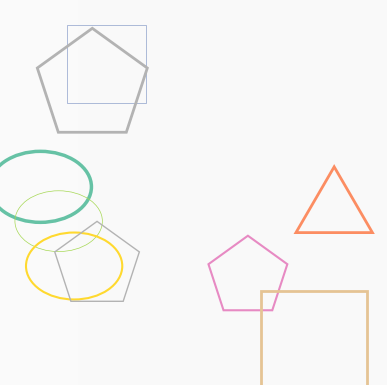[{"shape": "oval", "thickness": 2.5, "radius": 0.66, "center": [0.104, 0.515]}, {"shape": "triangle", "thickness": 2, "radius": 0.57, "center": [0.862, 0.453]}, {"shape": "square", "thickness": 0.5, "radius": 0.51, "center": [0.275, 0.834]}, {"shape": "pentagon", "thickness": 1.5, "radius": 0.54, "center": [0.64, 0.281]}, {"shape": "oval", "thickness": 0.5, "radius": 0.56, "center": [0.151, 0.426]}, {"shape": "oval", "thickness": 1.5, "radius": 0.62, "center": [0.191, 0.309]}, {"shape": "square", "thickness": 2, "radius": 0.69, "center": [0.811, 0.108]}, {"shape": "pentagon", "thickness": 1, "radius": 0.57, "center": [0.25, 0.31]}, {"shape": "pentagon", "thickness": 2, "radius": 0.75, "center": [0.238, 0.777]}]